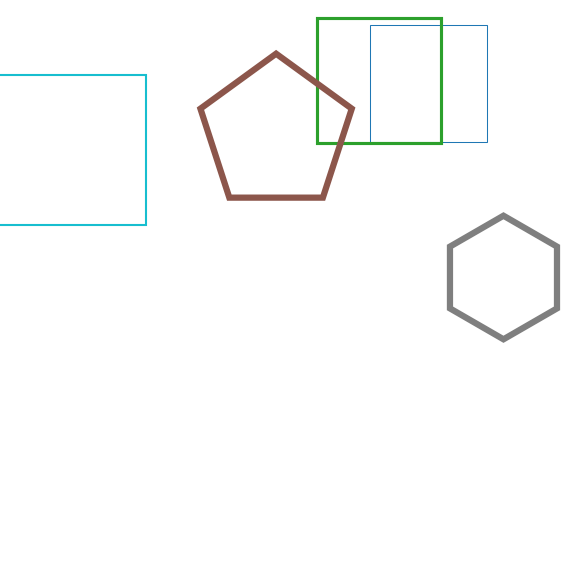[{"shape": "square", "thickness": 0.5, "radius": 0.51, "center": [0.742, 0.854]}, {"shape": "square", "thickness": 1.5, "radius": 0.54, "center": [0.657, 0.86]}, {"shape": "pentagon", "thickness": 3, "radius": 0.69, "center": [0.478, 0.768]}, {"shape": "hexagon", "thickness": 3, "radius": 0.53, "center": [0.872, 0.519]}, {"shape": "square", "thickness": 1, "radius": 0.65, "center": [0.124, 0.74]}]